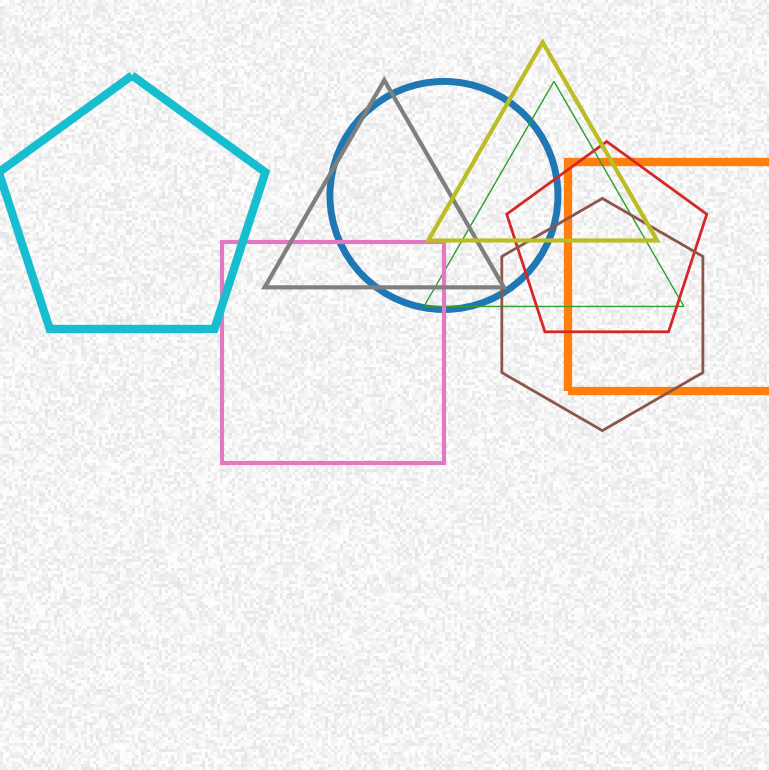[{"shape": "circle", "thickness": 2.5, "radius": 0.74, "center": [0.577, 0.746]}, {"shape": "square", "thickness": 3, "radius": 0.75, "center": [0.887, 0.641]}, {"shape": "triangle", "thickness": 0.5, "radius": 0.97, "center": [0.719, 0.699]}, {"shape": "pentagon", "thickness": 1, "radius": 0.68, "center": [0.788, 0.68]}, {"shape": "hexagon", "thickness": 1, "radius": 0.75, "center": [0.782, 0.592]}, {"shape": "square", "thickness": 1.5, "radius": 0.72, "center": [0.432, 0.542]}, {"shape": "triangle", "thickness": 1.5, "radius": 0.9, "center": [0.499, 0.717]}, {"shape": "triangle", "thickness": 1.5, "radius": 0.86, "center": [0.705, 0.773]}, {"shape": "pentagon", "thickness": 3, "radius": 0.91, "center": [0.172, 0.72]}]